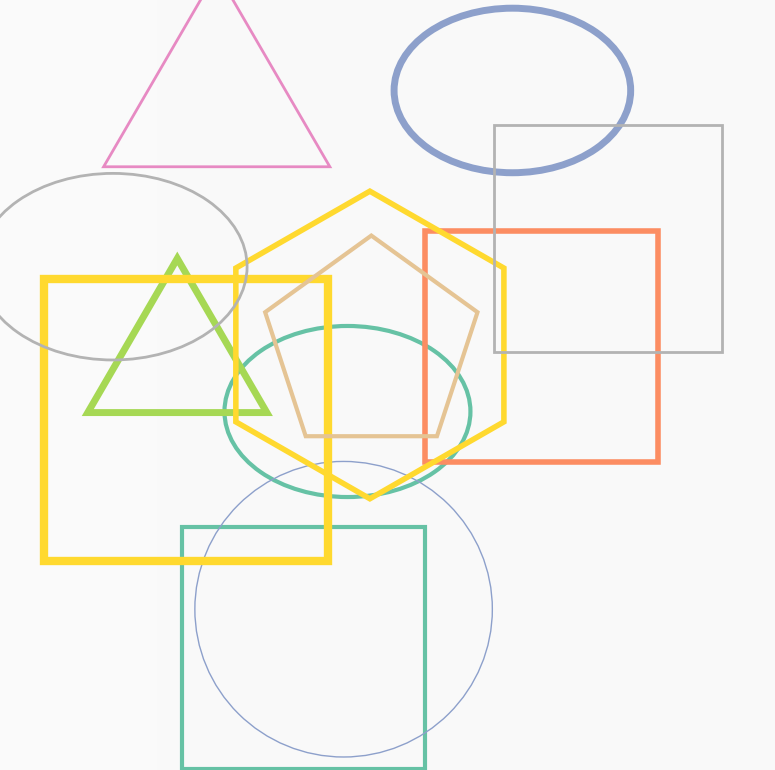[{"shape": "oval", "thickness": 1.5, "radius": 0.79, "center": [0.448, 0.466]}, {"shape": "square", "thickness": 1.5, "radius": 0.78, "center": [0.391, 0.158]}, {"shape": "square", "thickness": 2, "radius": 0.75, "center": [0.698, 0.55]}, {"shape": "circle", "thickness": 0.5, "radius": 0.96, "center": [0.443, 0.209]}, {"shape": "oval", "thickness": 2.5, "radius": 0.76, "center": [0.661, 0.883]}, {"shape": "triangle", "thickness": 1, "radius": 0.84, "center": [0.28, 0.868]}, {"shape": "triangle", "thickness": 2.5, "radius": 0.67, "center": [0.229, 0.531]}, {"shape": "hexagon", "thickness": 2, "radius": 1.0, "center": [0.477, 0.552]}, {"shape": "square", "thickness": 3, "radius": 0.91, "center": [0.24, 0.455]}, {"shape": "pentagon", "thickness": 1.5, "radius": 0.72, "center": [0.479, 0.55]}, {"shape": "oval", "thickness": 1, "radius": 0.87, "center": [0.146, 0.654]}, {"shape": "square", "thickness": 1, "radius": 0.74, "center": [0.784, 0.69]}]